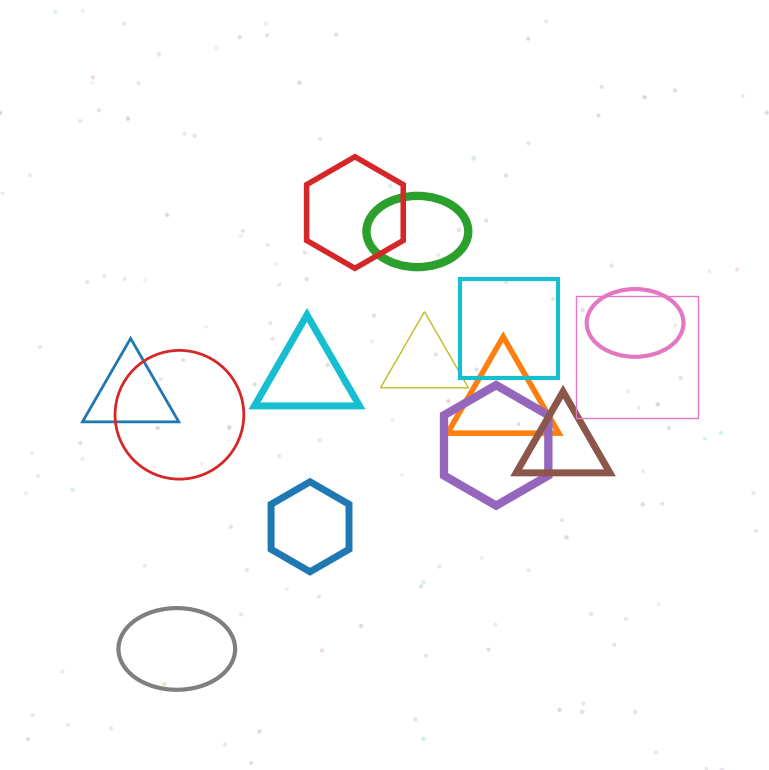[{"shape": "triangle", "thickness": 1, "radius": 0.36, "center": [0.17, 0.488]}, {"shape": "hexagon", "thickness": 2.5, "radius": 0.29, "center": [0.403, 0.316]}, {"shape": "triangle", "thickness": 2, "radius": 0.42, "center": [0.653, 0.479]}, {"shape": "oval", "thickness": 3, "radius": 0.33, "center": [0.542, 0.699]}, {"shape": "circle", "thickness": 1, "radius": 0.42, "center": [0.233, 0.461]}, {"shape": "hexagon", "thickness": 2, "radius": 0.36, "center": [0.461, 0.724]}, {"shape": "hexagon", "thickness": 3, "radius": 0.39, "center": [0.644, 0.422]}, {"shape": "triangle", "thickness": 2.5, "radius": 0.35, "center": [0.731, 0.421]}, {"shape": "oval", "thickness": 1.5, "radius": 0.31, "center": [0.825, 0.581]}, {"shape": "square", "thickness": 0.5, "radius": 0.39, "center": [0.827, 0.536]}, {"shape": "oval", "thickness": 1.5, "radius": 0.38, "center": [0.23, 0.157]}, {"shape": "triangle", "thickness": 0.5, "radius": 0.33, "center": [0.551, 0.529]}, {"shape": "square", "thickness": 1.5, "radius": 0.32, "center": [0.661, 0.573]}, {"shape": "triangle", "thickness": 2.5, "radius": 0.39, "center": [0.399, 0.512]}]